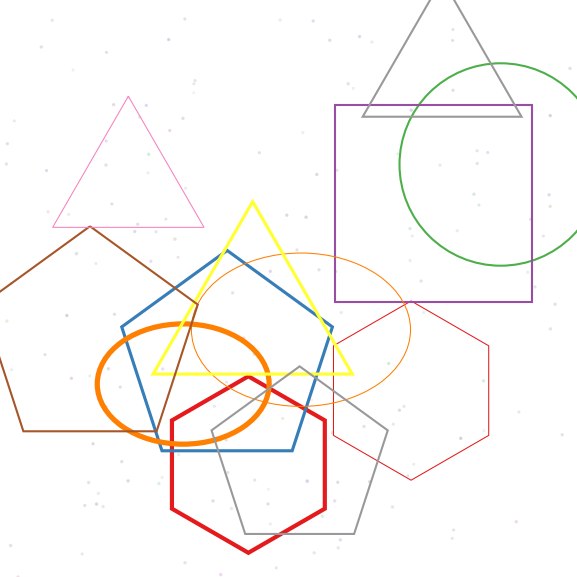[{"shape": "hexagon", "thickness": 2, "radius": 0.76, "center": [0.43, 0.195]}, {"shape": "hexagon", "thickness": 0.5, "radius": 0.78, "center": [0.712, 0.323]}, {"shape": "pentagon", "thickness": 1.5, "radius": 0.96, "center": [0.393, 0.374]}, {"shape": "circle", "thickness": 1, "radius": 0.88, "center": [0.867, 0.714]}, {"shape": "square", "thickness": 1, "radius": 0.85, "center": [0.75, 0.647]}, {"shape": "oval", "thickness": 0.5, "radius": 0.95, "center": [0.521, 0.428]}, {"shape": "oval", "thickness": 2.5, "radius": 0.74, "center": [0.317, 0.334]}, {"shape": "triangle", "thickness": 1.5, "radius": 1.0, "center": [0.438, 0.451]}, {"shape": "pentagon", "thickness": 1, "radius": 0.98, "center": [0.156, 0.411]}, {"shape": "triangle", "thickness": 0.5, "radius": 0.76, "center": [0.222, 0.681]}, {"shape": "triangle", "thickness": 1, "radius": 0.79, "center": [0.766, 0.876]}, {"shape": "pentagon", "thickness": 1, "radius": 0.8, "center": [0.519, 0.204]}]